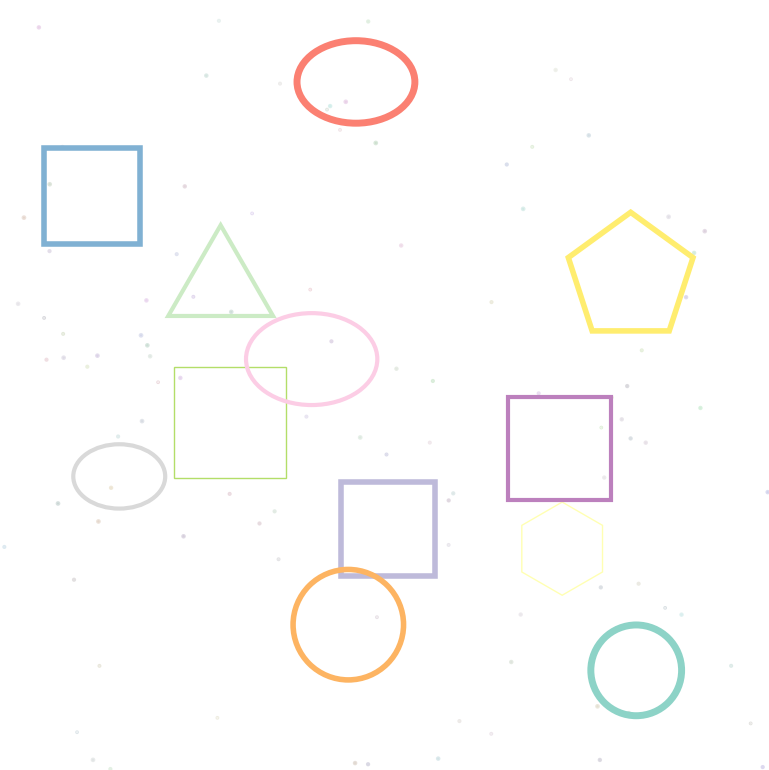[{"shape": "circle", "thickness": 2.5, "radius": 0.29, "center": [0.826, 0.129]}, {"shape": "hexagon", "thickness": 0.5, "radius": 0.3, "center": [0.73, 0.287]}, {"shape": "square", "thickness": 2, "radius": 0.3, "center": [0.504, 0.313]}, {"shape": "oval", "thickness": 2.5, "radius": 0.38, "center": [0.462, 0.894]}, {"shape": "square", "thickness": 2, "radius": 0.31, "center": [0.119, 0.746]}, {"shape": "circle", "thickness": 2, "radius": 0.36, "center": [0.452, 0.189]}, {"shape": "square", "thickness": 0.5, "radius": 0.36, "center": [0.299, 0.452]}, {"shape": "oval", "thickness": 1.5, "radius": 0.43, "center": [0.405, 0.534]}, {"shape": "oval", "thickness": 1.5, "radius": 0.3, "center": [0.155, 0.381]}, {"shape": "square", "thickness": 1.5, "radius": 0.34, "center": [0.727, 0.418]}, {"shape": "triangle", "thickness": 1.5, "radius": 0.39, "center": [0.287, 0.629]}, {"shape": "pentagon", "thickness": 2, "radius": 0.43, "center": [0.819, 0.639]}]